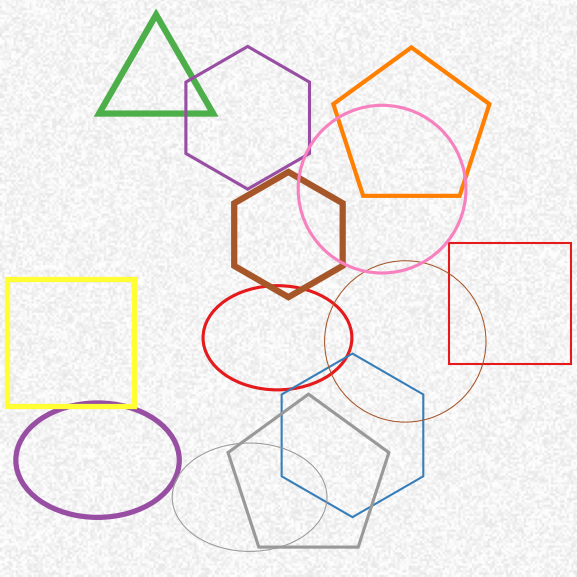[{"shape": "oval", "thickness": 1.5, "radius": 0.64, "center": [0.48, 0.414]}, {"shape": "square", "thickness": 1, "radius": 0.53, "center": [0.883, 0.474]}, {"shape": "hexagon", "thickness": 1, "radius": 0.71, "center": [0.61, 0.245]}, {"shape": "triangle", "thickness": 3, "radius": 0.57, "center": [0.27, 0.86]}, {"shape": "hexagon", "thickness": 1.5, "radius": 0.62, "center": [0.429, 0.795]}, {"shape": "oval", "thickness": 2.5, "radius": 0.71, "center": [0.169, 0.202]}, {"shape": "pentagon", "thickness": 2, "radius": 0.71, "center": [0.712, 0.775]}, {"shape": "square", "thickness": 2.5, "radius": 0.55, "center": [0.123, 0.406]}, {"shape": "circle", "thickness": 0.5, "radius": 0.7, "center": [0.702, 0.408]}, {"shape": "hexagon", "thickness": 3, "radius": 0.54, "center": [0.499, 0.593]}, {"shape": "circle", "thickness": 1.5, "radius": 0.73, "center": [0.662, 0.672]}, {"shape": "pentagon", "thickness": 1.5, "radius": 0.73, "center": [0.534, 0.17]}, {"shape": "oval", "thickness": 0.5, "radius": 0.67, "center": [0.432, 0.138]}]